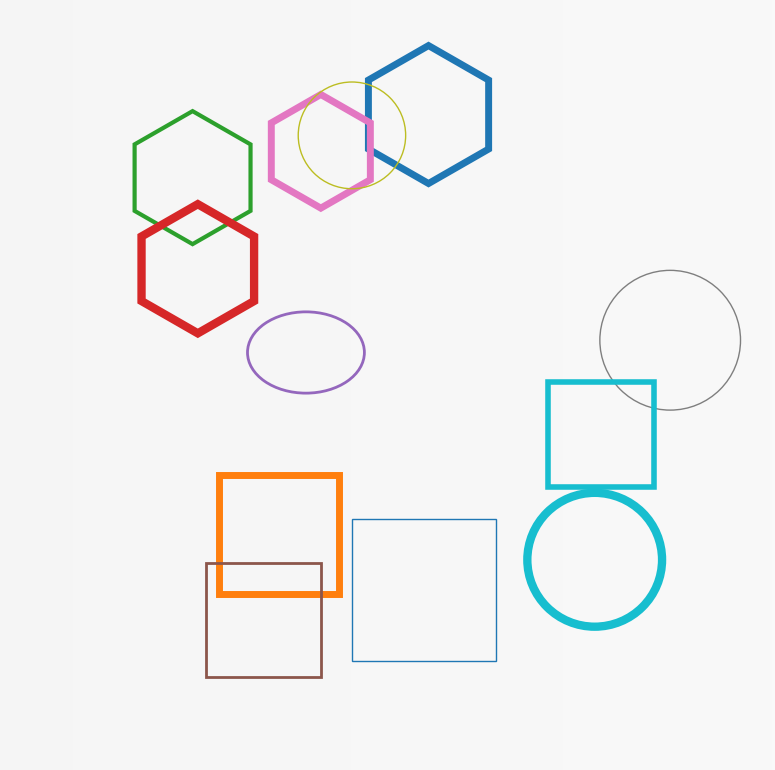[{"shape": "hexagon", "thickness": 2.5, "radius": 0.45, "center": [0.553, 0.851]}, {"shape": "square", "thickness": 0.5, "radius": 0.46, "center": [0.547, 0.234]}, {"shape": "square", "thickness": 2.5, "radius": 0.39, "center": [0.36, 0.306]}, {"shape": "hexagon", "thickness": 1.5, "radius": 0.43, "center": [0.248, 0.769]}, {"shape": "hexagon", "thickness": 3, "radius": 0.42, "center": [0.255, 0.651]}, {"shape": "oval", "thickness": 1, "radius": 0.38, "center": [0.395, 0.542]}, {"shape": "square", "thickness": 1, "radius": 0.37, "center": [0.34, 0.195]}, {"shape": "hexagon", "thickness": 2.5, "radius": 0.37, "center": [0.414, 0.803]}, {"shape": "circle", "thickness": 0.5, "radius": 0.45, "center": [0.865, 0.558]}, {"shape": "circle", "thickness": 0.5, "radius": 0.35, "center": [0.454, 0.824]}, {"shape": "circle", "thickness": 3, "radius": 0.43, "center": [0.767, 0.273]}, {"shape": "square", "thickness": 2, "radius": 0.34, "center": [0.775, 0.436]}]